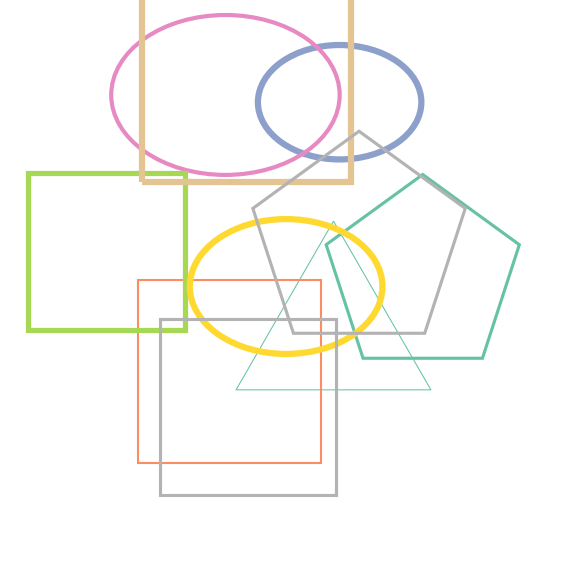[{"shape": "triangle", "thickness": 0.5, "radius": 0.97, "center": [0.577, 0.421]}, {"shape": "pentagon", "thickness": 1.5, "radius": 0.88, "center": [0.732, 0.521]}, {"shape": "square", "thickness": 1, "radius": 0.79, "center": [0.397, 0.356]}, {"shape": "oval", "thickness": 3, "radius": 0.71, "center": [0.588, 0.822]}, {"shape": "oval", "thickness": 2, "radius": 0.99, "center": [0.39, 0.835]}, {"shape": "square", "thickness": 2.5, "radius": 0.68, "center": [0.185, 0.564]}, {"shape": "oval", "thickness": 3, "radius": 0.83, "center": [0.495, 0.503]}, {"shape": "square", "thickness": 3, "radius": 0.9, "center": [0.427, 0.865]}, {"shape": "pentagon", "thickness": 1.5, "radius": 0.97, "center": [0.622, 0.578]}, {"shape": "square", "thickness": 1.5, "radius": 0.76, "center": [0.43, 0.294]}]